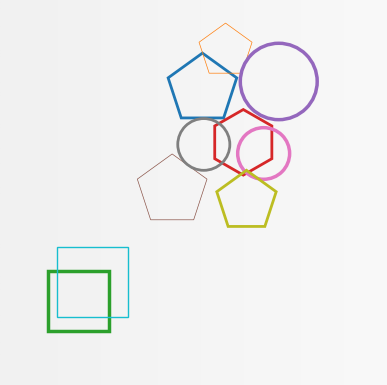[{"shape": "pentagon", "thickness": 2, "radius": 0.47, "center": [0.522, 0.769]}, {"shape": "pentagon", "thickness": 0.5, "radius": 0.36, "center": [0.582, 0.868]}, {"shape": "square", "thickness": 2.5, "radius": 0.39, "center": [0.203, 0.217]}, {"shape": "hexagon", "thickness": 2, "radius": 0.43, "center": [0.628, 0.63]}, {"shape": "circle", "thickness": 2.5, "radius": 0.5, "center": [0.719, 0.788]}, {"shape": "pentagon", "thickness": 0.5, "radius": 0.47, "center": [0.444, 0.506]}, {"shape": "circle", "thickness": 2.5, "radius": 0.34, "center": [0.68, 0.601]}, {"shape": "circle", "thickness": 2, "radius": 0.34, "center": [0.526, 0.625]}, {"shape": "pentagon", "thickness": 2, "radius": 0.4, "center": [0.636, 0.477]}, {"shape": "square", "thickness": 1, "radius": 0.45, "center": [0.239, 0.267]}]